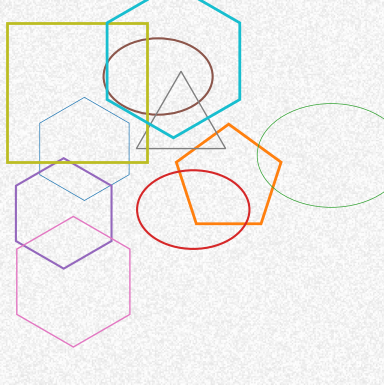[{"shape": "hexagon", "thickness": 0.5, "radius": 0.67, "center": [0.219, 0.613]}, {"shape": "pentagon", "thickness": 2, "radius": 0.72, "center": [0.594, 0.534]}, {"shape": "oval", "thickness": 0.5, "radius": 0.96, "center": [0.861, 0.596]}, {"shape": "oval", "thickness": 1.5, "radius": 0.73, "center": [0.502, 0.456]}, {"shape": "hexagon", "thickness": 1.5, "radius": 0.72, "center": [0.166, 0.446]}, {"shape": "oval", "thickness": 1.5, "radius": 0.71, "center": [0.411, 0.801]}, {"shape": "hexagon", "thickness": 1, "radius": 0.85, "center": [0.191, 0.268]}, {"shape": "triangle", "thickness": 1, "radius": 0.67, "center": [0.47, 0.681]}, {"shape": "square", "thickness": 2, "radius": 0.9, "center": [0.2, 0.76]}, {"shape": "hexagon", "thickness": 2, "radius": 0.99, "center": [0.45, 0.841]}]